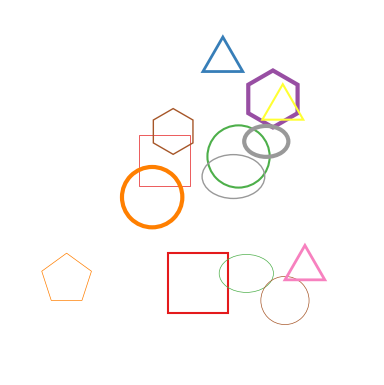[{"shape": "square", "thickness": 0.5, "radius": 0.33, "center": [0.428, 0.584]}, {"shape": "square", "thickness": 1.5, "radius": 0.39, "center": [0.514, 0.264]}, {"shape": "triangle", "thickness": 2, "radius": 0.3, "center": [0.579, 0.844]}, {"shape": "circle", "thickness": 1.5, "radius": 0.4, "center": [0.62, 0.594]}, {"shape": "oval", "thickness": 0.5, "radius": 0.35, "center": [0.64, 0.29]}, {"shape": "hexagon", "thickness": 3, "radius": 0.37, "center": [0.709, 0.743]}, {"shape": "pentagon", "thickness": 0.5, "radius": 0.34, "center": [0.173, 0.275]}, {"shape": "circle", "thickness": 3, "radius": 0.39, "center": [0.395, 0.488]}, {"shape": "triangle", "thickness": 1.5, "radius": 0.31, "center": [0.735, 0.72]}, {"shape": "circle", "thickness": 0.5, "radius": 0.31, "center": [0.74, 0.22]}, {"shape": "hexagon", "thickness": 1, "radius": 0.3, "center": [0.45, 0.659]}, {"shape": "triangle", "thickness": 2, "radius": 0.3, "center": [0.792, 0.303]}, {"shape": "oval", "thickness": 3, "radius": 0.29, "center": [0.692, 0.633]}, {"shape": "oval", "thickness": 1, "radius": 0.41, "center": [0.606, 0.541]}]